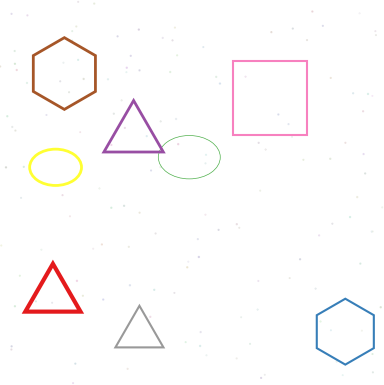[{"shape": "triangle", "thickness": 3, "radius": 0.41, "center": [0.137, 0.232]}, {"shape": "hexagon", "thickness": 1.5, "radius": 0.43, "center": [0.897, 0.139]}, {"shape": "oval", "thickness": 0.5, "radius": 0.4, "center": [0.492, 0.592]}, {"shape": "triangle", "thickness": 2, "radius": 0.45, "center": [0.347, 0.65]}, {"shape": "oval", "thickness": 2, "radius": 0.34, "center": [0.144, 0.565]}, {"shape": "hexagon", "thickness": 2, "radius": 0.47, "center": [0.167, 0.809]}, {"shape": "square", "thickness": 1.5, "radius": 0.48, "center": [0.701, 0.746]}, {"shape": "triangle", "thickness": 1.5, "radius": 0.36, "center": [0.362, 0.134]}]